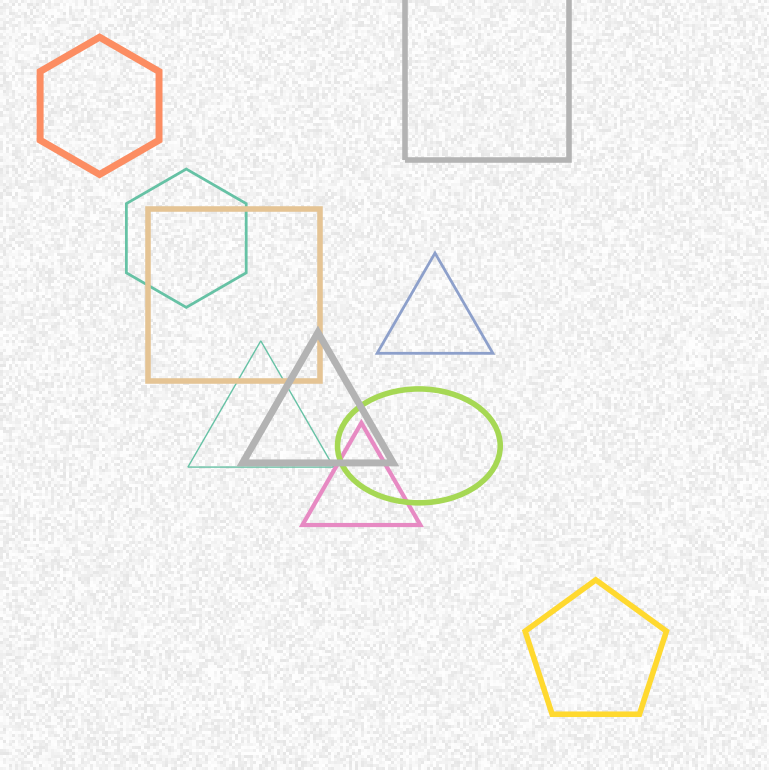[{"shape": "hexagon", "thickness": 1, "radius": 0.45, "center": [0.242, 0.691]}, {"shape": "triangle", "thickness": 0.5, "radius": 0.55, "center": [0.339, 0.448]}, {"shape": "hexagon", "thickness": 2.5, "radius": 0.45, "center": [0.129, 0.863]}, {"shape": "triangle", "thickness": 1, "radius": 0.43, "center": [0.565, 0.585]}, {"shape": "triangle", "thickness": 1.5, "radius": 0.44, "center": [0.469, 0.362]}, {"shape": "oval", "thickness": 2, "radius": 0.53, "center": [0.544, 0.421]}, {"shape": "pentagon", "thickness": 2, "radius": 0.48, "center": [0.774, 0.15]}, {"shape": "square", "thickness": 2, "radius": 0.56, "center": [0.303, 0.617]}, {"shape": "square", "thickness": 2, "radius": 0.54, "center": [0.632, 0.9]}, {"shape": "triangle", "thickness": 2.5, "radius": 0.56, "center": [0.413, 0.455]}]